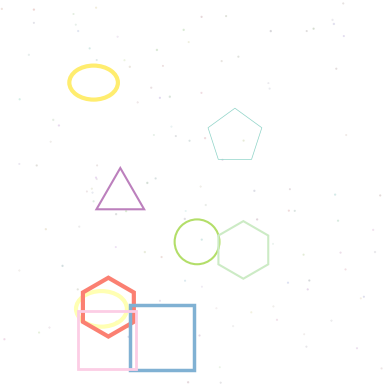[{"shape": "pentagon", "thickness": 0.5, "radius": 0.37, "center": [0.61, 0.646]}, {"shape": "oval", "thickness": 3, "radius": 0.33, "center": [0.264, 0.198]}, {"shape": "hexagon", "thickness": 3, "radius": 0.38, "center": [0.281, 0.202]}, {"shape": "square", "thickness": 2.5, "radius": 0.42, "center": [0.421, 0.124]}, {"shape": "circle", "thickness": 1.5, "radius": 0.29, "center": [0.512, 0.372]}, {"shape": "square", "thickness": 2, "radius": 0.38, "center": [0.277, 0.118]}, {"shape": "triangle", "thickness": 1.5, "radius": 0.36, "center": [0.312, 0.492]}, {"shape": "hexagon", "thickness": 1.5, "radius": 0.37, "center": [0.632, 0.351]}, {"shape": "oval", "thickness": 3, "radius": 0.32, "center": [0.243, 0.785]}]